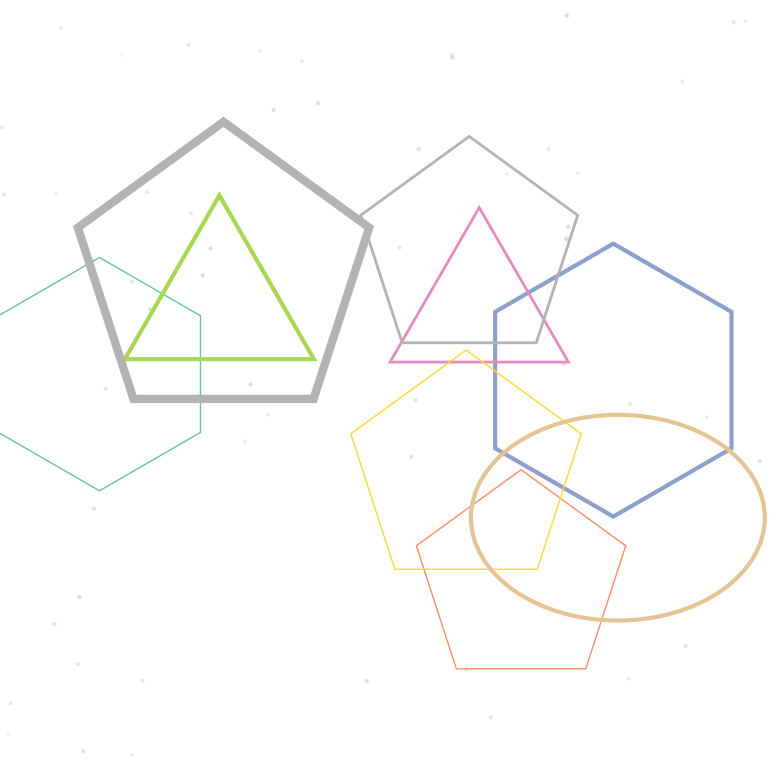[{"shape": "hexagon", "thickness": 0.5, "radius": 0.76, "center": [0.129, 0.514]}, {"shape": "pentagon", "thickness": 0.5, "radius": 0.71, "center": [0.677, 0.247]}, {"shape": "hexagon", "thickness": 1.5, "radius": 0.89, "center": [0.797, 0.506]}, {"shape": "triangle", "thickness": 1, "radius": 0.67, "center": [0.622, 0.597]}, {"shape": "triangle", "thickness": 1.5, "radius": 0.71, "center": [0.285, 0.604]}, {"shape": "pentagon", "thickness": 0.5, "radius": 0.79, "center": [0.605, 0.388]}, {"shape": "oval", "thickness": 1.5, "radius": 0.95, "center": [0.802, 0.328]}, {"shape": "pentagon", "thickness": 1, "radius": 0.74, "center": [0.609, 0.675]}, {"shape": "pentagon", "thickness": 3, "radius": 0.99, "center": [0.29, 0.643]}]